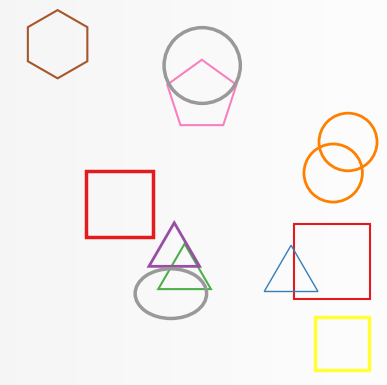[{"shape": "square", "thickness": 1.5, "radius": 0.49, "center": [0.857, 0.321]}, {"shape": "square", "thickness": 2.5, "radius": 0.43, "center": [0.308, 0.47]}, {"shape": "triangle", "thickness": 1, "radius": 0.4, "center": [0.751, 0.283]}, {"shape": "triangle", "thickness": 1.5, "radius": 0.39, "center": [0.476, 0.288]}, {"shape": "triangle", "thickness": 2, "radius": 0.38, "center": [0.45, 0.346]}, {"shape": "circle", "thickness": 2, "radius": 0.37, "center": [0.898, 0.631]}, {"shape": "circle", "thickness": 2, "radius": 0.38, "center": [0.86, 0.551]}, {"shape": "square", "thickness": 2.5, "radius": 0.35, "center": [0.882, 0.108]}, {"shape": "hexagon", "thickness": 1.5, "radius": 0.44, "center": [0.149, 0.885]}, {"shape": "pentagon", "thickness": 1.5, "radius": 0.47, "center": [0.521, 0.751]}, {"shape": "circle", "thickness": 2.5, "radius": 0.49, "center": [0.522, 0.83]}, {"shape": "oval", "thickness": 2.5, "radius": 0.46, "center": [0.441, 0.237]}]